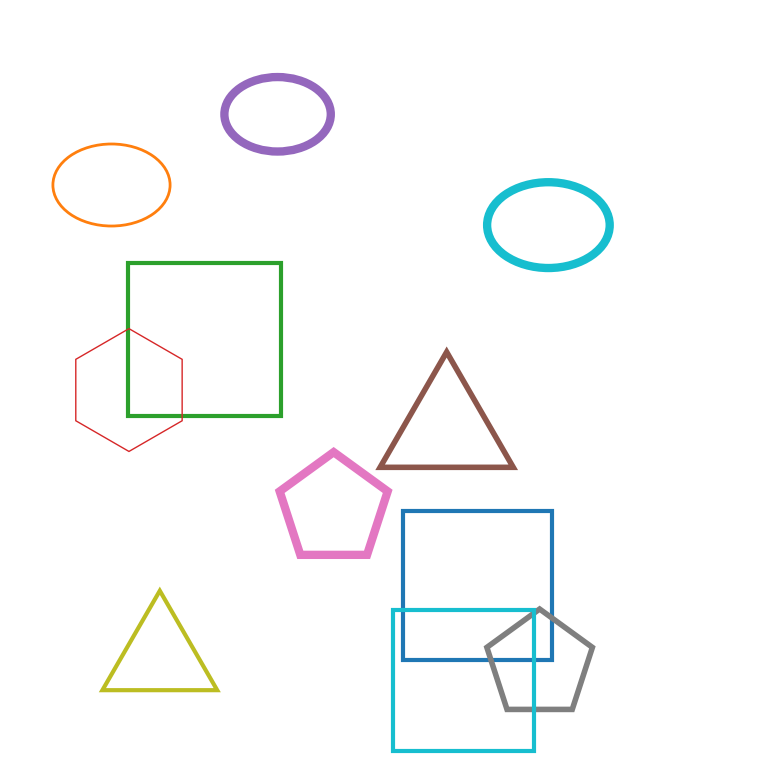[{"shape": "square", "thickness": 1.5, "radius": 0.48, "center": [0.62, 0.239]}, {"shape": "oval", "thickness": 1, "radius": 0.38, "center": [0.145, 0.76]}, {"shape": "square", "thickness": 1.5, "radius": 0.5, "center": [0.266, 0.559]}, {"shape": "hexagon", "thickness": 0.5, "radius": 0.4, "center": [0.167, 0.493]}, {"shape": "oval", "thickness": 3, "radius": 0.35, "center": [0.361, 0.852]}, {"shape": "triangle", "thickness": 2, "radius": 0.5, "center": [0.58, 0.443]}, {"shape": "pentagon", "thickness": 3, "radius": 0.37, "center": [0.433, 0.339]}, {"shape": "pentagon", "thickness": 2, "radius": 0.36, "center": [0.701, 0.137]}, {"shape": "triangle", "thickness": 1.5, "radius": 0.43, "center": [0.208, 0.147]}, {"shape": "square", "thickness": 1.5, "radius": 0.46, "center": [0.602, 0.117]}, {"shape": "oval", "thickness": 3, "radius": 0.4, "center": [0.712, 0.708]}]